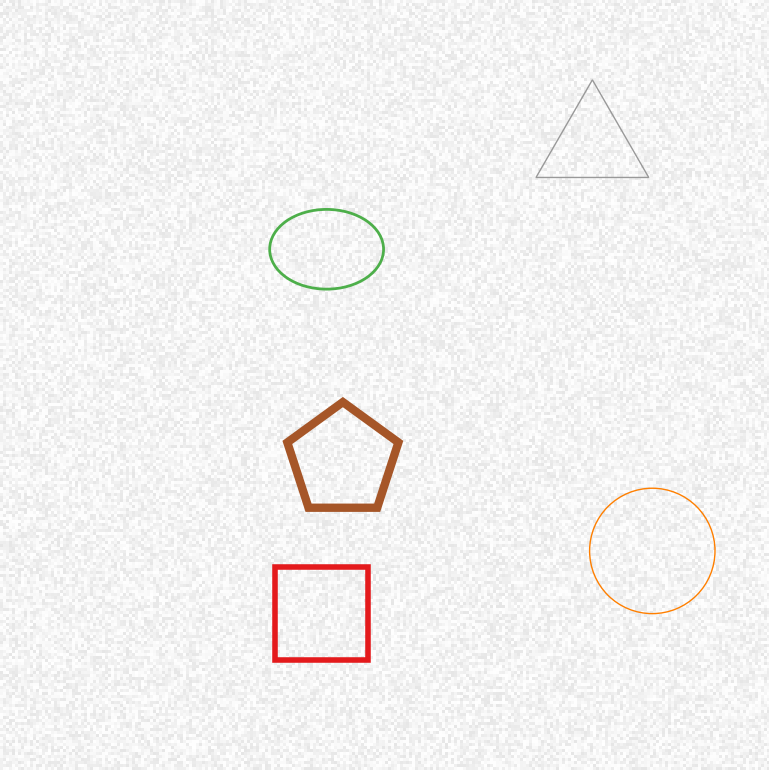[{"shape": "square", "thickness": 2, "radius": 0.3, "center": [0.417, 0.203]}, {"shape": "oval", "thickness": 1, "radius": 0.37, "center": [0.424, 0.676]}, {"shape": "circle", "thickness": 0.5, "radius": 0.41, "center": [0.847, 0.285]}, {"shape": "pentagon", "thickness": 3, "radius": 0.38, "center": [0.445, 0.402]}, {"shape": "triangle", "thickness": 0.5, "radius": 0.42, "center": [0.769, 0.812]}]